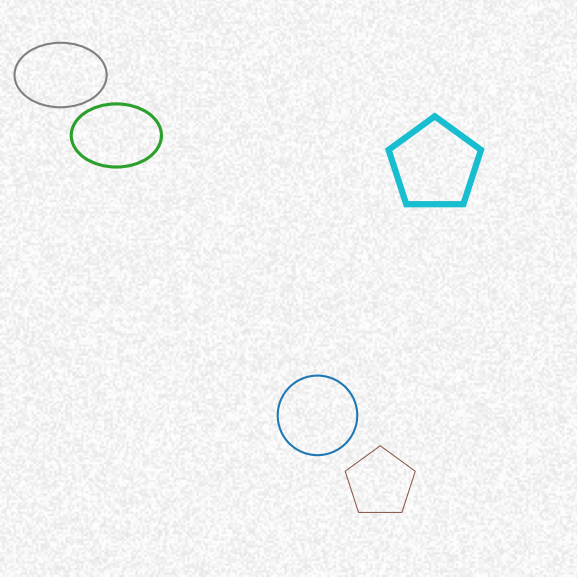[{"shape": "circle", "thickness": 1, "radius": 0.34, "center": [0.55, 0.28]}, {"shape": "oval", "thickness": 1.5, "radius": 0.39, "center": [0.201, 0.765]}, {"shape": "pentagon", "thickness": 0.5, "radius": 0.32, "center": [0.658, 0.163]}, {"shape": "oval", "thickness": 1, "radius": 0.4, "center": [0.105, 0.869]}, {"shape": "pentagon", "thickness": 3, "radius": 0.42, "center": [0.753, 0.714]}]